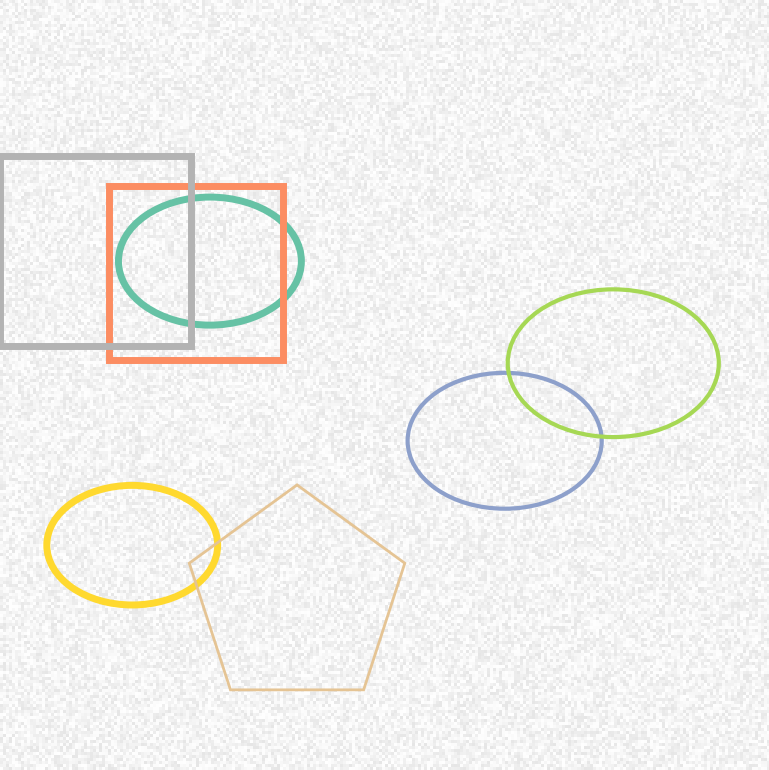[{"shape": "oval", "thickness": 2.5, "radius": 0.59, "center": [0.273, 0.661]}, {"shape": "square", "thickness": 2.5, "radius": 0.57, "center": [0.254, 0.645]}, {"shape": "oval", "thickness": 1.5, "radius": 0.63, "center": [0.655, 0.428]}, {"shape": "oval", "thickness": 1.5, "radius": 0.69, "center": [0.796, 0.528]}, {"shape": "oval", "thickness": 2.5, "radius": 0.55, "center": [0.172, 0.292]}, {"shape": "pentagon", "thickness": 1, "radius": 0.74, "center": [0.386, 0.223]}, {"shape": "square", "thickness": 2.5, "radius": 0.62, "center": [0.124, 0.674]}]